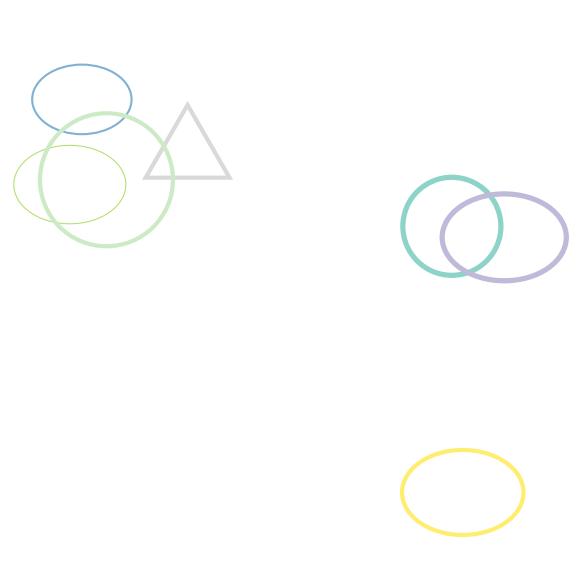[{"shape": "circle", "thickness": 2.5, "radius": 0.42, "center": [0.782, 0.607]}, {"shape": "oval", "thickness": 2.5, "radius": 0.54, "center": [0.873, 0.588]}, {"shape": "oval", "thickness": 1, "radius": 0.43, "center": [0.142, 0.827]}, {"shape": "oval", "thickness": 0.5, "radius": 0.49, "center": [0.121, 0.68]}, {"shape": "triangle", "thickness": 2, "radius": 0.42, "center": [0.325, 0.733]}, {"shape": "circle", "thickness": 2, "radius": 0.58, "center": [0.184, 0.688]}, {"shape": "oval", "thickness": 2, "radius": 0.53, "center": [0.801, 0.146]}]